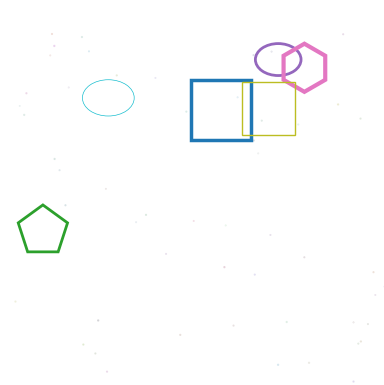[{"shape": "square", "thickness": 2.5, "radius": 0.39, "center": [0.575, 0.715]}, {"shape": "pentagon", "thickness": 2, "radius": 0.34, "center": [0.111, 0.4]}, {"shape": "oval", "thickness": 2, "radius": 0.3, "center": [0.723, 0.845]}, {"shape": "hexagon", "thickness": 3, "radius": 0.31, "center": [0.791, 0.824]}, {"shape": "square", "thickness": 1, "radius": 0.35, "center": [0.698, 0.719]}, {"shape": "oval", "thickness": 0.5, "radius": 0.34, "center": [0.281, 0.746]}]